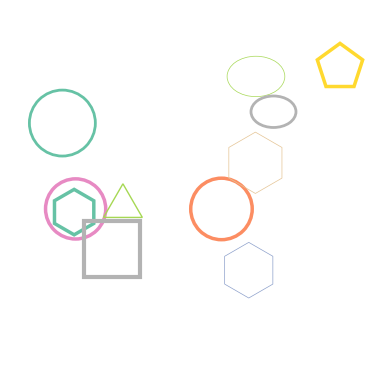[{"shape": "hexagon", "thickness": 2.5, "radius": 0.29, "center": [0.193, 0.449]}, {"shape": "circle", "thickness": 2, "radius": 0.43, "center": [0.162, 0.68]}, {"shape": "circle", "thickness": 2.5, "radius": 0.4, "center": [0.575, 0.457]}, {"shape": "hexagon", "thickness": 0.5, "radius": 0.36, "center": [0.646, 0.298]}, {"shape": "circle", "thickness": 2.5, "radius": 0.39, "center": [0.196, 0.457]}, {"shape": "triangle", "thickness": 1, "radius": 0.29, "center": [0.319, 0.464]}, {"shape": "oval", "thickness": 0.5, "radius": 0.37, "center": [0.665, 0.801]}, {"shape": "pentagon", "thickness": 2.5, "radius": 0.31, "center": [0.883, 0.825]}, {"shape": "hexagon", "thickness": 0.5, "radius": 0.4, "center": [0.663, 0.577]}, {"shape": "square", "thickness": 3, "radius": 0.37, "center": [0.291, 0.353]}, {"shape": "oval", "thickness": 2, "radius": 0.29, "center": [0.71, 0.71]}]